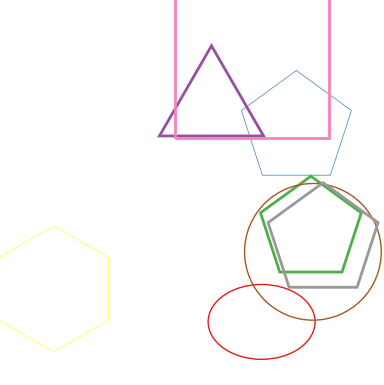[{"shape": "oval", "thickness": 1, "radius": 0.69, "center": [0.68, 0.164]}, {"shape": "pentagon", "thickness": 0.5, "radius": 0.75, "center": [0.77, 0.667]}, {"shape": "pentagon", "thickness": 2, "radius": 0.69, "center": [0.808, 0.405]}, {"shape": "triangle", "thickness": 2, "radius": 0.78, "center": [0.549, 0.725]}, {"shape": "hexagon", "thickness": 0.5, "radius": 0.82, "center": [0.14, 0.25]}, {"shape": "circle", "thickness": 1, "radius": 0.89, "center": [0.813, 0.346]}, {"shape": "square", "thickness": 2, "radius": 1.0, "center": [0.654, 0.841]}, {"shape": "pentagon", "thickness": 2, "radius": 0.75, "center": [0.839, 0.375]}]